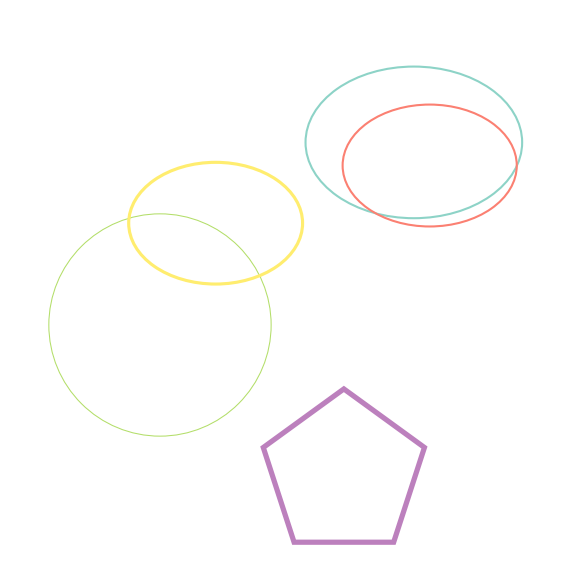[{"shape": "oval", "thickness": 1, "radius": 0.94, "center": [0.717, 0.753]}, {"shape": "oval", "thickness": 1, "radius": 0.75, "center": [0.744, 0.713]}, {"shape": "circle", "thickness": 0.5, "radius": 0.96, "center": [0.277, 0.436]}, {"shape": "pentagon", "thickness": 2.5, "radius": 0.73, "center": [0.595, 0.179]}, {"shape": "oval", "thickness": 1.5, "radius": 0.75, "center": [0.373, 0.613]}]